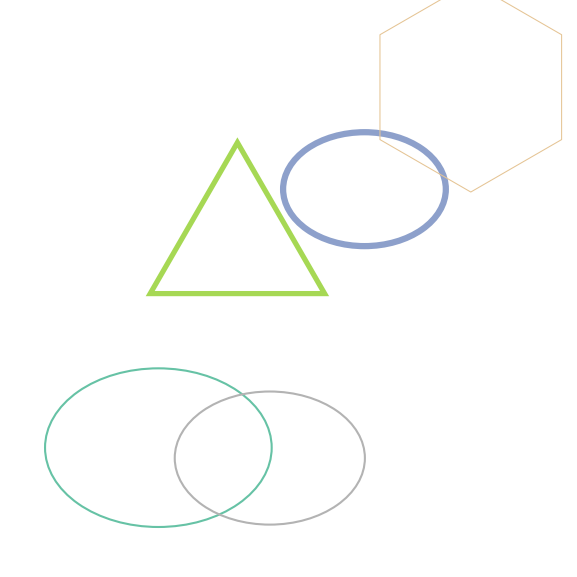[{"shape": "oval", "thickness": 1, "radius": 0.98, "center": [0.274, 0.224]}, {"shape": "oval", "thickness": 3, "radius": 0.7, "center": [0.631, 0.672]}, {"shape": "triangle", "thickness": 2.5, "radius": 0.87, "center": [0.411, 0.578]}, {"shape": "hexagon", "thickness": 0.5, "radius": 0.91, "center": [0.815, 0.848]}, {"shape": "oval", "thickness": 1, "radius": 0.82, "center": [0.467, 0.206]}]